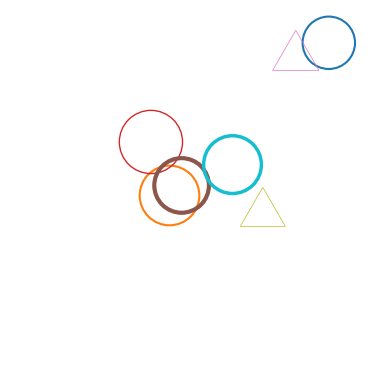[{"shape": "circle", "thickness": 1.5, "radius": 0.34, "center": [0.854, 0.889]}, {"shape": "circle", "thickness": 1.5, "radius": 0.39, "center": [0.44, 0.492]}, {"shape": "circle", "thickness": 1, "radius": 0.41, "center": [0.392, 0.631]}, {"shape": "circle", "thickness": 3, "radius": 0.35, "center": [0.472, 0.518]}, {"shape": "triangle", "thickness": 0.5, "radius": 0.35, "center": [0.768, 0.852]}, {"shape": "triangle", "thickness": 0.5, "radius": 0.34, "center": [0.683, 0.446]}, {"shape": "circle", "thickness": 2.5, "radius": 0.38, "center": [0.604, 0.572]}]